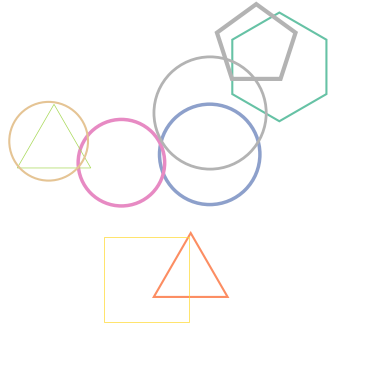[{"shape": "hexagon", "thickness": 1.5, "radius": 0.71, "center": [0.726, 0.826]}, {"shape": "triangle", "thickness": 1.5, "radius": 0.55, "center": [0.495, 0.284]}, {"shape": "circle", "thickness": 2.5, "radius": 0.65, "center": [0.545, 0.599]}, {"shape": "circle", "thickness": 2.5, "radius": 0.56, "center": [0.315, 0.577]}, {"shape": "triangle", "thickness": 0.5, "radius": 0.55, "center": [0.14, 0.619]}, {"shape": "square", "thickness": 0.5, "radius": 0.55, "center": [0.381, 0.274]}, {"shape": "circle", "thickness": 1.5, "radius": 0.51, "center": [0.126, 0.633]}, {"shape": "pentagon", "thickness": 3, "radius": 0.54, "center": [0.666, 0.882]}, {"shape": "circle", "thickness": 2, "radius": 0.73, "center": [0.546, 0.707]}]